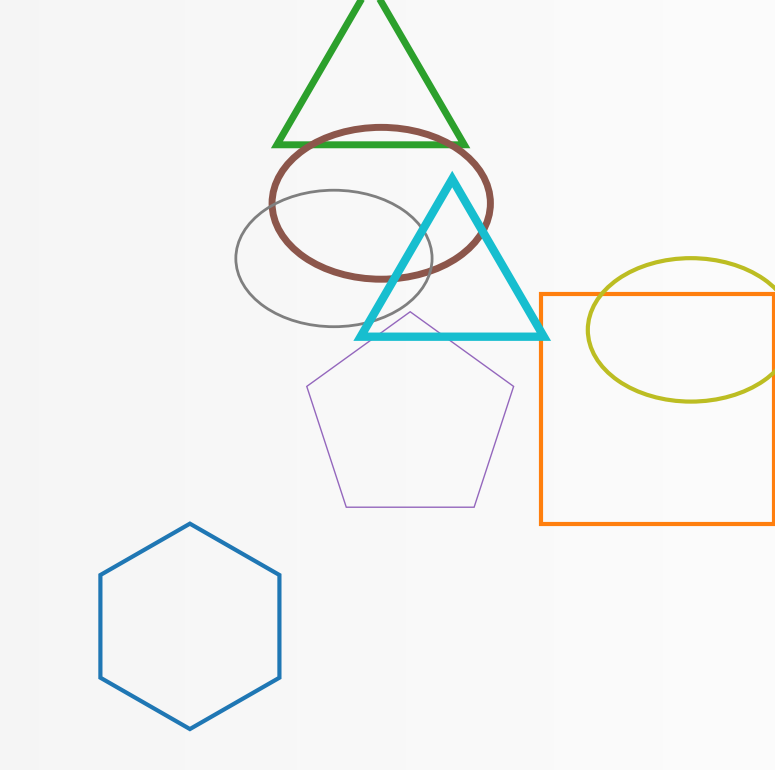[{"shape": "hexagon", "thickness": 1.5, "radius": 0.67, "center": [0.245, 0.187]}, {"shape": "square", "thickness": 1.5, "radius": 0.75, "center": [0.848, 0.469]}, {"shape": "triangle", "thickness": 2.5, "radius": 0.7, "center": [0.478, 0.882]}, {"shape": "pentagon", "thickness": 0.5, "radius": 0.7, "center": [0.529, 0.455]}, {"shape": "oval", "thickness": 2.5, "radius": 0.7, "center": [0.492, 0.736]}, {"shape": "oval", "thickness": 1, "radius": 0.63, "center": [0.431, 0.664]}, {"shape": "oval", "thickness": 1.5, "radius": 0.67, "center": [0.892, 0.572]}, {"shape": "triangle", "thickness": 3, "radius": 0.68, "center": [0.584, 0.631]}]